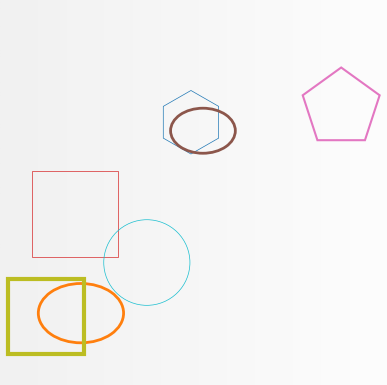[{"shape": "hexagon", "thickness": 0.5, "radius": 0.41, "center": [0.493, 0.682]}, {"shape": "oval", "thickness": 2, "radius": 0.55, "center": [0.209, 0.187]}, {"shape": "square", "thickness": 0.5, "radius": 0.56, "center": [0.194, 0.444]}, {"shape": "oval", "thickness": 2, "radius": 0.42, "center": [0.524, 0.66]}, {"shape": "pentagon", "thickness": 1.5, "radius": 0.52, "center": [0.88, 0.72]}, {"shape": "square", "thickness": 3, "radius": 0.49, "center": [0.118, 0.178]}, {"shape": "circle", "thickness": 0.5, "radius": 0.56, "center": [0.379, 0.318]}]